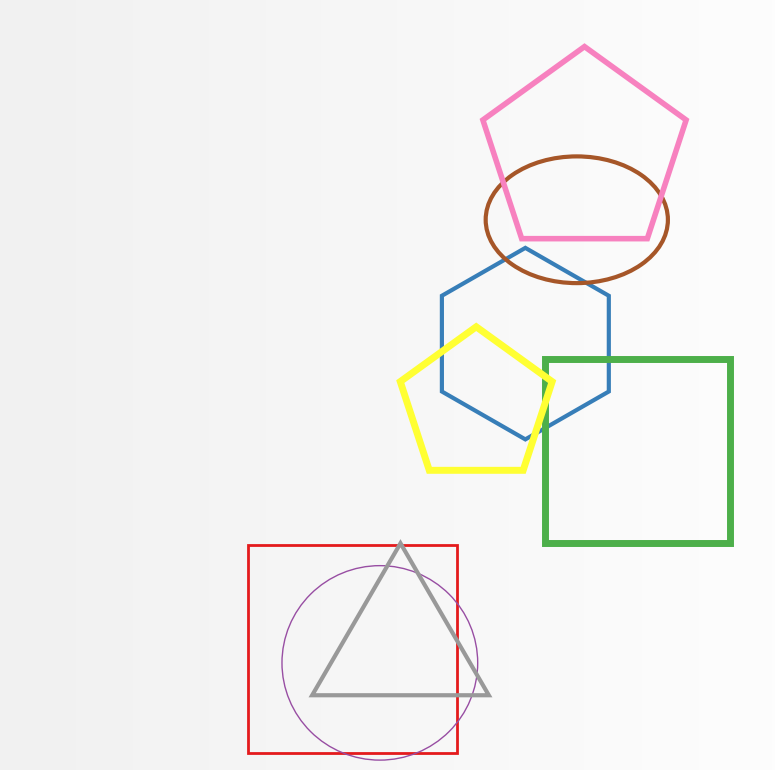[{"shape": "square", "thickness": 1, "radius": 0.68, "center": [0.455, 0.157]}, {"shape": "hexagon", "thickness": 1.5, "radius": 0.62, "center": [0.678, 0.554]}, {"shape": "square", "thickness": 2.5, "radius": 0.6, "center": [0.823, 0.414]}, {"shape": "circle", "thickness": 0.5, "radius": 0.63, "center": [0.49, 0.139]}, {"shape": "pentagon", "thickness": 2.5, "radius": 0.52, "center": [0.614, 0.473]}, {"shape": "oval", "thickness": 1.5, "radius": 0.59, "center": [0.744, 0.715]}, {"shape": "pentagon", "thickness": 2, "radius": 0.69, "center": [0.754, 0.802]}, {"shape": "triangle", "thickness": 1.5, "radius": 0.66, "center": [0.517, 0.163]}]